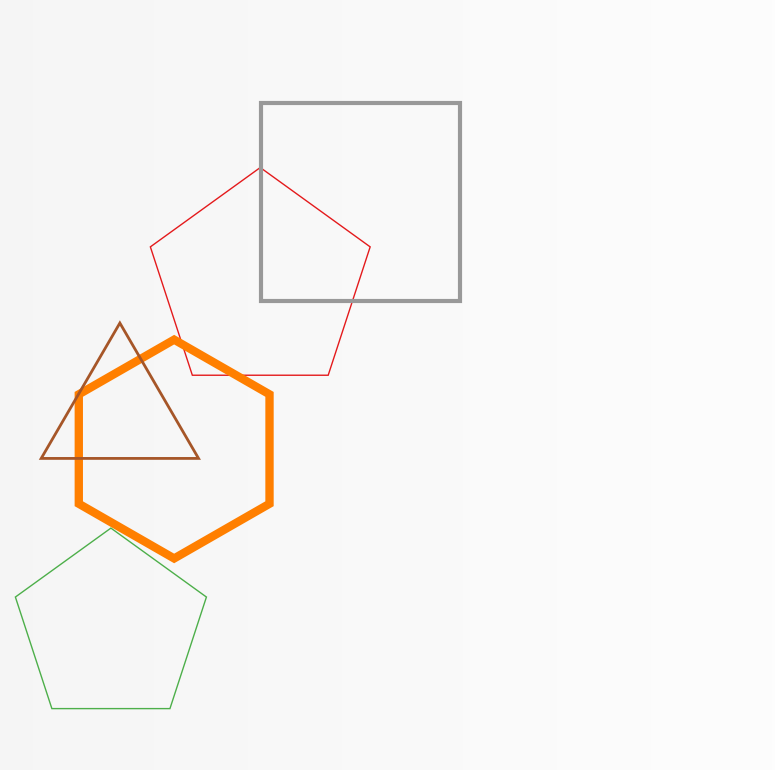[{"shape": "pentagon", "thickness": 0.5, "radius": 0.75, "center": [0.336, 0.633]}, {"shape": "pentagon", "thickness": 0.5, "radius": 0.65, "center": [0.143, 0.185]}, {"shape": "hexagon", "thickness": 3, "radius": 0.71, "center": [0.225, 0.417]}, {"shape": "triangle", "thickness": 1, "radius": 0.59, "center": [0.155, 0.463]}, {"shape": "square", "thickness": 1.5, "radius": 0.64, "center": [0.465, 0.737]}]